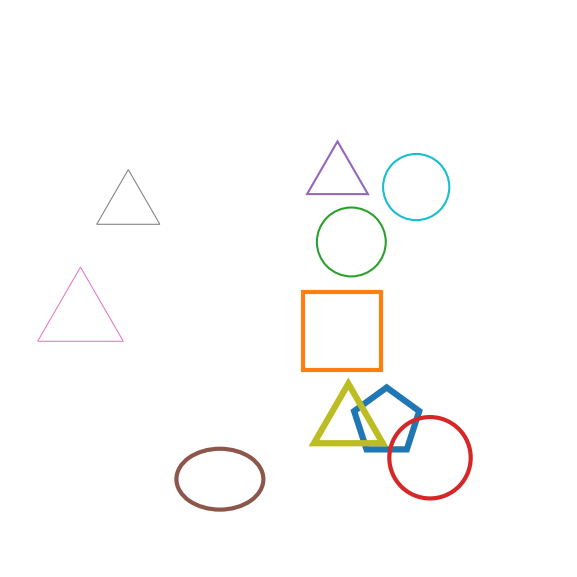[{"shape": "pentagon", "thickness": 3, "radius": 0.3, "center": [0.67, 0.269]}, {"shape": "square", "thickness": 2, "radius": 0.34, "center": [0.592, 0.425]}, {"shape": "circle", "thickness": 1, "radius": 0.3, "center": [0.608, 0.58]}, {"shape": "circle", "thickness": 2, "radius": 0.35, "center": [0.745, 0.206]}, {"shape": "triangle", "thickness": 1, "radius": 0.3, "center": [0.584, 0.693]}, {"shape": "oval", "thickness": 2, "radius": 0.38, "center": [0.381, 0.169]}, {"shape": "triangle", "thickness": 0.5, "radius": 0.43, "center": [0.139, 0.451]}, {"shape": "triangle", "thickness": 0.5, "radius": 0.32, "center": [0.222, 0.642]}, {"shape": "triangle", "thickness": 3, "radius": 0.34, "center": [0.603, 0.266]}, {"shape": "circle", "thickness": 1, "radius": 0.29, "center": [0.721, 0.675]}]